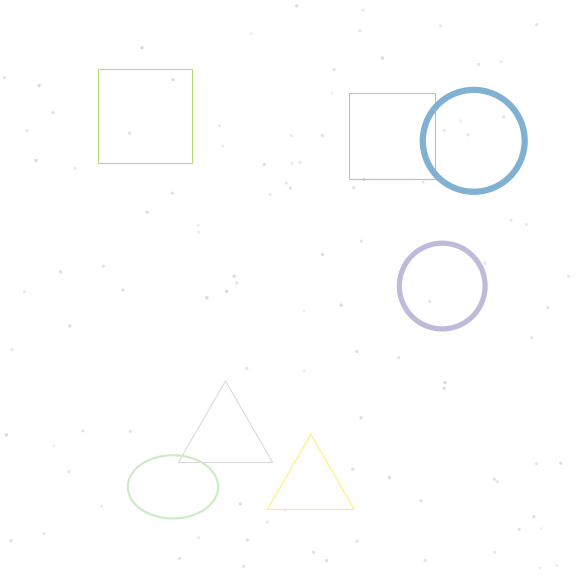[{"shape": "square", "thickness": 0.5, "radius": 0.37, "center": [0.679, 0.763]}, {"shape": "circle", "thickness": 2.5, "radius": 0.37, "center": [0.766, 0.504]}, {"shape": "circle", "thickness": 3, "radius": 0.44, "center": [0.82, 0.755]}, {"shape": "square", "thickness": 0.5, "radius": 0.41, "center": [0.251, 0.798]}, {"shape": "triangle", "thickness": 0.5, "radius": 0.47, "center": [0.391, 0.245]}, {"shape": "oval", "thickness": 1, "radius": 0.39, "center": [0.299, 0.156]}, {"shape": "triangle", "thickness": 0.5, "radius": 0.43, "center": [0.538, 0.16]}]